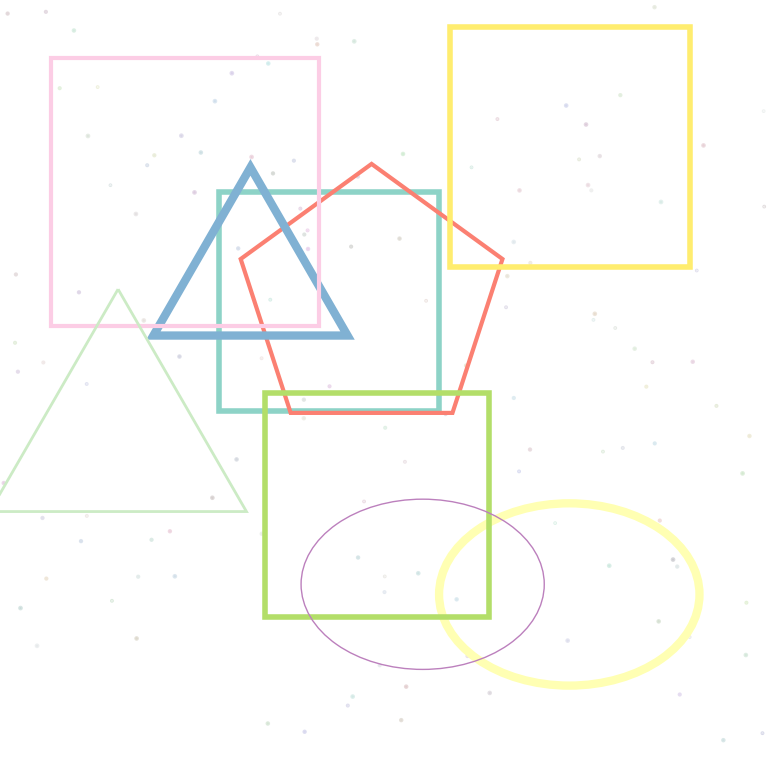[{"shape": "square", "thickness": 2, "radius": 0.71, "center": [0.427, 0.608]}, {"shape": "oval", "thickness": 3, "radius": 0.85, "center": [0.739, 0.228]}, {"shape": "pentagon", "thickness": 1.5, "radius": 0.89, "center": [0.483, 0.608]}, {"shape": "triangle", "thickness": 3, "radius": 0.73, "center": [0.325, 0.637]}, {"shape": "square", "thickness": 2, "radius": 0.73, "center": [0.49, 0.344]}, {"shape": "square", "thickness": 1.5, "radius": 0.87, "center": [0.24, 0.75]}, {"shape": "oval", "thickness": 0.5, "radius": 0.79, "center": [0.549, 0.241]}, {"shape": "triangle", "thickness": 1, "radius": 0.96, "center": [0.153, 0.432]}, {"shape": "square", "thickness": 2, "radius": 0.78, "center": [0.74, 0.809]}]